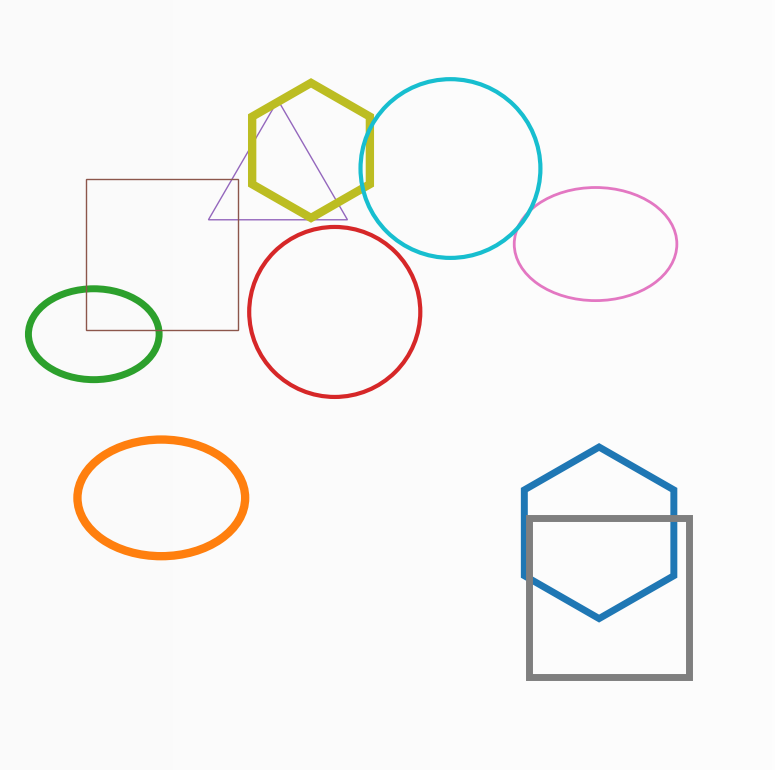[{"shape": "hexagon", "thickness": 2.5, "radius": 0.56, "center": [0.773, 0.308]}, {"shape": "oval", "thickness": 3, "radius": 0.54, "center": [0.208, 0.353]}, {"shape": "oval", "thickness": 2.5, "radius": 0.42, "center": [0.121, 0.566]}, {"shape": "circle", "thickness": 1.5, "radius": 0.55, "center": [0.432, 0.595]}, {"shape": "triangle", "thickness": 0.5, "radius": 0.52, "center": [0.359, 0.766]}, {"shape": "square", "thickness": 0.5, "radius": 0.49, "center": [0.209, 0.669]}, {"shape": "oval", "thickness": 1, "radius": 0.52, "center": [0.768, 0.683]}, {"shape": "square", "thickness": 2.5, "radius": 0.51, "center": [0.786, 0.224]}, {"shape": "hexagon", "thickness": 3, "radius": 0.44, "center": [0.401, 0.805]}, {"shape": "circle", "thickness": 1.5, "radius": 0.58, "center": [0.581, 0.781]}]